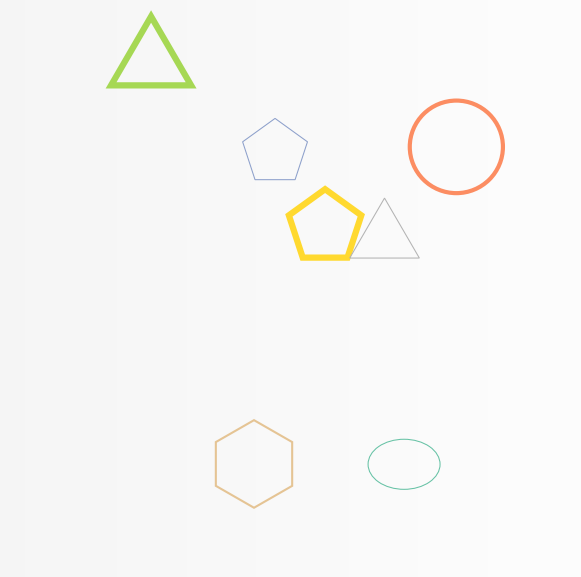[{"shape": "oval", "thickness": 0.5, "radius": 0.31, "center": [0.695, 0.195]}, {"shape": "circle", "thickness": 2, "radius": 0.4, "center": [0.785, 0.745]}, {"shape": "pentagon", "thickness": 0.5, "radius": 0.29, "center": [0.473, 0.735]}, {"shape": "triangle", "thickness": 3, "radius": 0.4, "center": [0.26, 0.891]}, {"shape": "pentagon", "thickness": 3, "radius": 0.33, "center": [0.559, 0.606]}, {"shape": "hexagon", "thickness": 1, "radius": 0.38, "center": [0.437, 0.196]}, {"shape": "triangle", "thickness": 0.5, "radius": 0.35, "center": [0.662, 0.587]}]